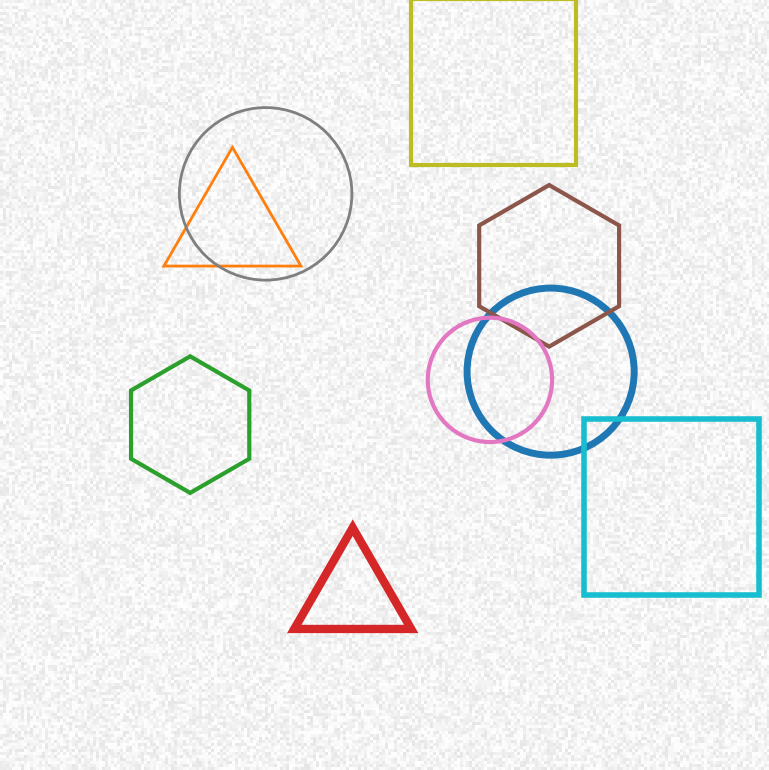[{"shape": "circle", "thickness": 2.5, "radius": 0.54, "center": [0.715, 0.517]}, {"shape": "triangle", "thickness": 1, "radius": 0.51, "center": [0.302, 0.706]}, {"shape": "hexagon", "thickness": 1.5, "radius": 0.44, "center": [0.247, 0.449]}, {"shape": "triangle", "thickness": 3, "radius": 0.44, "center": [0.458, 0.227]}, {"shape": "hexagon", "thickness": 1.5, "radius": 0.52, "center": [0.713, 0.655]}, {"shape": "circle", "thickness": 1.5, "radius": 0.4, "center": [0.636, 0.507]}, {"shape": "circle", "thickness": 1, "radius": 0.56, "center": [0.345, 0.748]}, {"shape": "square", "thickness": 1.5, "radius": 0.54, "center": [0.641, 0.893]}, {"shape": "square", "thickness": 2, "radius": 0.57, "center": [0.872, 0.342]}]